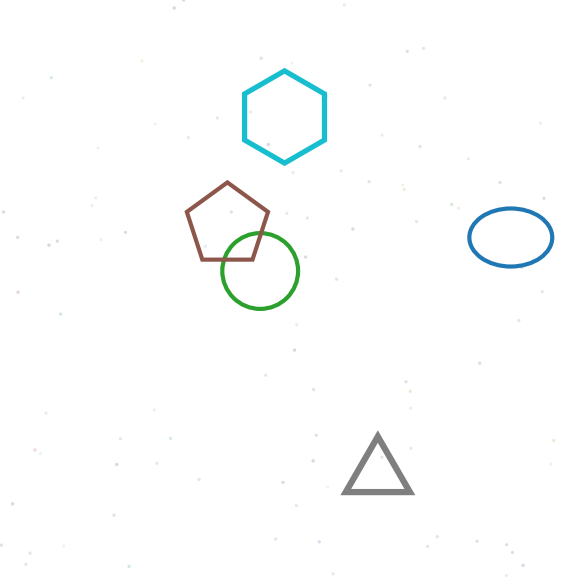[{"shape": "oval", "thickness": 2, "radius": 0.36, "center": [0.885, 0.588]}, {"shape": "circle", "thickness": 2, "radius": 0.33, "center": [0.451, 0.53]}, {"shape": "pentagon", "thickness": 2, "radius": 0.37, "center": [0.394, 0.609]}, {"shape": "triangle", "thickness": 3, "radius": 0.32, "center": [0.654, 0.179]}, {"shape": "hexagon", "thickness": 2.5, "radius": 0.4, "center": [0.493, 0.797]}]